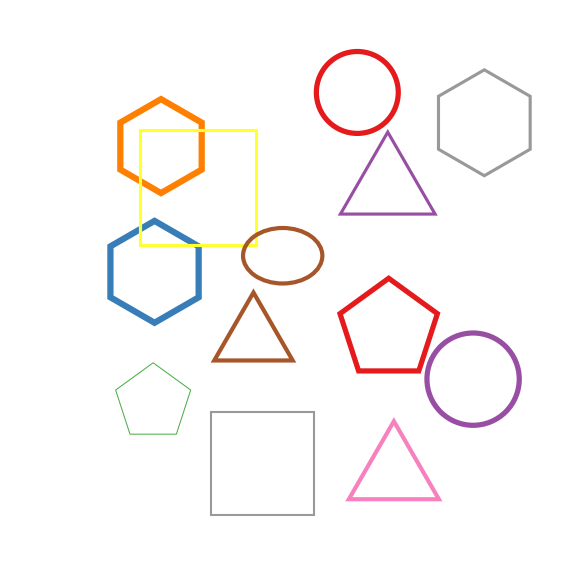[{"shape": "pentagon", "thickness": 2.5, "radius": 0.44, "center": [0.673, 0.429]}, {"shape": "circle", "thickness": 2.5, "radius": 0.35, "center": [0.619, 0.839]}, {"shape": "hexagon", "thickness": 3, "radius": 0.44, "center": [0.268, 0.528]}, {"shape": "pentagon", "thickness": 0.5, "radius": 0.34, "center": [0.265, 0.303]}, {"shape": "circle", "thickness": 2.5, "radius": 0.4, "center": [0.819, 0.343]}, {"shape": "triangle", "thickness": 1.5, "radius": 0.47, "center": [0.671, 0.676]}, {"shape": "hexagon", "thickness": 3, "radius": 0.41, "center": [0.279, 0.746]}, {"shape": "square", "thickness": 1.5, "radius": 0.5, "center": [0.343, 0.675]}, {"shape": "triangle", "thickness": 2, "radius": 0.39, "center": [0.439, 0.414]}, {"shape": "oval", "thickness": 2, "radius": 0.34, "center": [0.49, 0.556]}, {"shape": "triangle", "thickness": 2, "radius": 0.45, "center": [0.682, 0.18]}, {"shape": "hexagon", "thickness": 1.5, "radius": 0.46, "center": [0.839, 0.787]}, {"shape": "square", "thickness": 1, "radius": 0.44, "center": [0.454, 0.196]}]